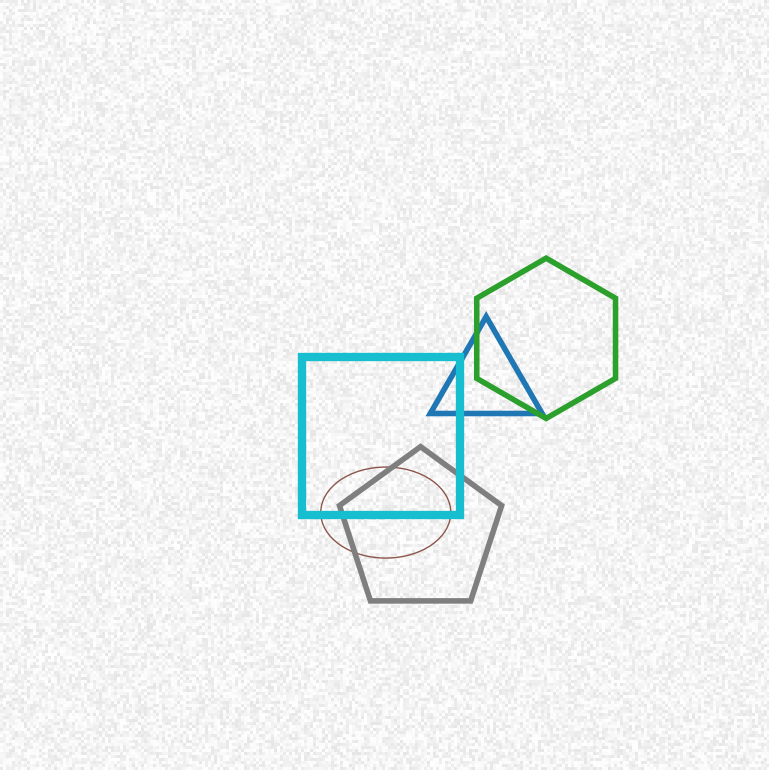[{"shape": "triangle", "thickness": 2, "radius": 0.42, "center": [0.631, 0.505]}, {"shape": "hexagon", "thickness": 2, "radius": 0.52, "center": [0.709, 0.561]}, {"shape": "oval", "thickness": 0.5, "radius": 0.42, "center": [0.501, 0.334]}, {"shape": "pentagon", "thickness": 2, "radius": 0.55, "center": [0.546, 0.309]}, {"shape": "square", "thickness": 3, "radius": 0.51, "center": [0.495, 0.434]}]